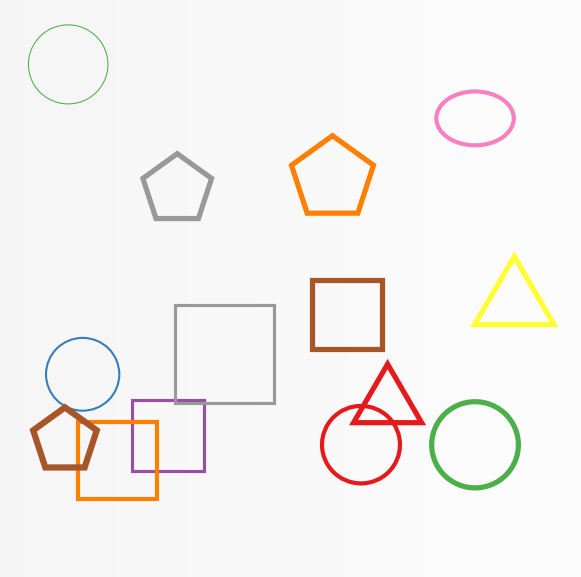[{"shape": "triangle", "thickness": 2.5, "radius": 0.34, "center": [0.667, 0.301]}, {"shape": "circle", "thickness": 2, "radius": 0.34, "center": [0.621, 0.229]}, {"shape": "circle", "thickness": 1, "radius": 0.32, "center": [0.142, 0.351]}, {"shape": "circle", "thickness": 2.5, "radius": 0.37, "center": [0.817, 0.229]}, {"shape": "circle", "thickness": 0.5, "radius": 0.34, "center": [0.117, 0.888]}, {"shape": "square", "thickness": 1.5, "radius": 0.31, "center": [0.289, 0.245]}, {"shape": "square", "thickness": 2, "radius": 0.34, "center": [0.202, 0.202]}, {"shape": "pentagon", "thickness": 2.5, "radius": 0.37, "center": [0.572, 0.69]}, {"shape": "triangle", "thickness": 2.5, "radius": 0.39, "center": [0.885, 0.477]}, {"shape": "square", "thickness": 2.5, "radius": 0.3, "center": [0.596, 0.455]}, {"shape": "pentagon", "thickness": 3, "radius": 0.29, "center": [0.112, 0.236]}, {"shape": "oval", "thickness": 2, "radius": 0.33, "center": [0.817, 0.794]}, {"shape": "pentagon", "thickness": 2.5, "radius": 0.31, "center": [0.305, 0.671]}, {"shape": "square", "thickness": 1.5, "radius": 0.43, "center": [0.387, 0.386]}]